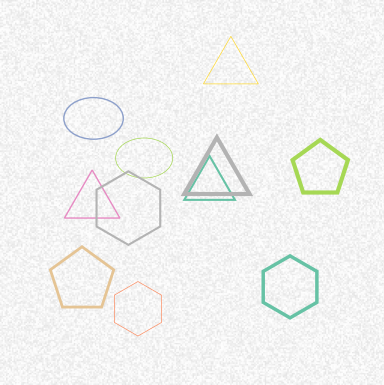[{"shape": "hexagon", "thickness": 2.5, "radius": 0.4, "center": [0.753, 0.255]}, {"shape": "triangle", "thickness": 1.5, "radius": 0.38, "center": [0.544, 0.519]}, {"shape": "hexagon", "thickness": 0.5, "radius": 0.35, "center": [0.358, 0.198]}, {"shape": "oval", "thickness": 1, "radius": 0.39, "center": [0.243, 0.692]}, {"shape": "triangle", "thickness": 1, "radius": 0.42, "center": [0.239, 0.475]}, {"shape": "pentagon", "thickness": 3, "radius": 0.38, "center": [0.832, 0.561]}, {"shape": "oval", "thickness": 0.5, "radius": 0.37, "center": [0.374, 0.59]}, {"shape": "triangle", "thickness": 0.5, "radius": 0.41, "center": [0.6, 0.823]}, {"shape": "pentagon", "thickness": 2, "radius": 0.43, "center": [0.213, 0.272]}, {"shape": "triangle", "thickness": 3, "radius": 0.49, "center": [0.563, 0.545]}, {"shape": "hexagon", "thickness": 1.5, "radius": 0.48, "center": [0.333, 0.459]}]